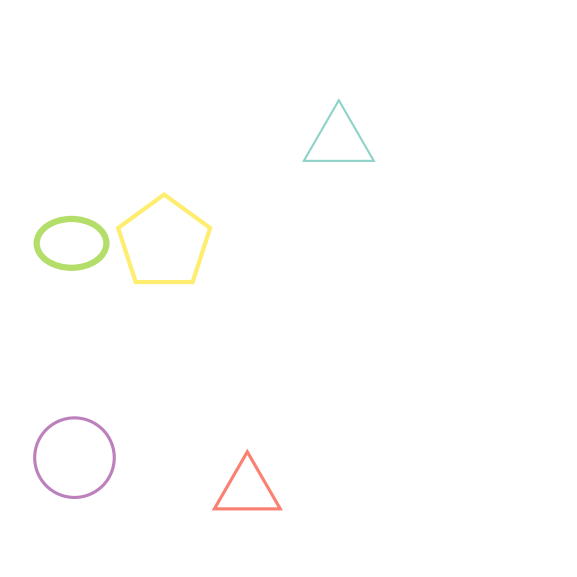[{"shape": "triangle", "thickness": 1, "radius": 0.35, "center": [0.587, 0.756]}, {"shape": "triangle", "thickness": 1.5, "radius": 0.33, "center": [0.428, 0.151]}, {"shape": "oval", "thickness": 3, "radius": 0.3, "center": [0.124, 0.578]}, {"shape": "circle", "thickness": 1.5, "radius": 0.34, "center": [0.129, 0.207]}, {"shape": "pentagon", "thickness": 2, "radius": 0.42, "center": [0.284, 0.578]}]